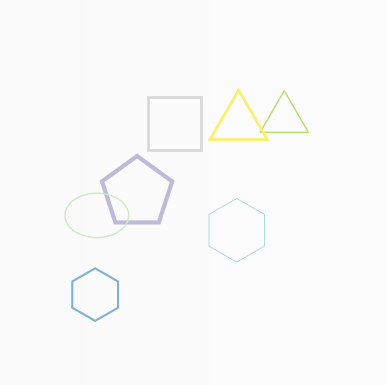[{"shape": "hexagon", "thickness": 0.5, "radius": 0.41, "center": [0.611, 0.402]}, {"shape": "pentagon", "thickness": 3, "radius": 0.48, "center": [0.354, 0.499]}, {"shape": "hexagon", "thickness": 1.5, "radius": 0.34, "center": [0.246, 0.235]}, {"shape": "triangle", "thickness": 1, "radius": 0.36, "center": [0.734, 0.692]}, {"shape": "square", "thickness": 2, "radius": 0.34, "center": [0.451, 0.68]}, {"shape": "oval", "thickness": 1, "radius": 0.41, "center": [0.25, 0.441]}, {"shape": "triangle", "thickness": 2, "radius": 0.43, "center": [0.616, 0.68]}]